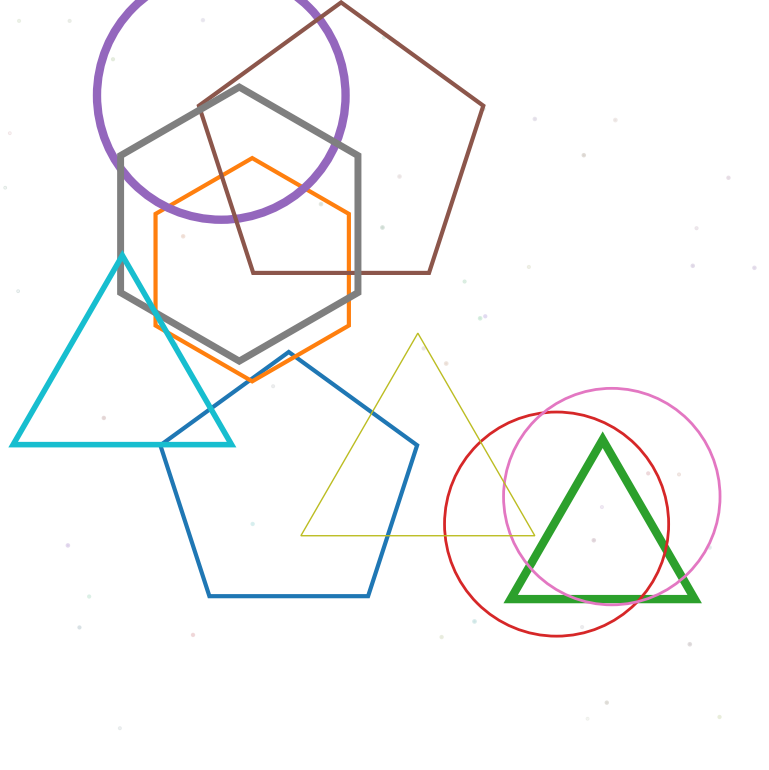[{"shape": "pentagon", "thickness": 1.5, "radius": 0.88, "center": [0.375, 0.368]}, {"shape": "hexagon", "thickness": 1.5, "radius": 0.72, "center": [0.328, 0.65]}, {"shape": "triangle", "thickness": 3, "radius": 0.69, "center": [0.783, 0.291]}, {"shape": "circle", "thickness": 1, "radius": 0.73, "center": [0.723, 0.319]}, {"shape": "circle", "thickness": 3, "radius": 0.81, "center": [0.287, 0.876]}, {"shape": "pentagon", "thickness": 1.5, "radius": 0.97, "center": [0.443, 0.803]}, {"shape": "circle", "thickness": 1, "radius": 0.7, "center": [0.795, 0.355]}, {"shape": "hexagon", "thickness": 2.5, "radius": 0.89, "center": [0.311, 0.709]}, {"shape": "triangle", "thickness": 0.5, "radius": 0.88, "center": [0.543, 0.392]}, {"shape": "triangle", "thickness": 2, "radius": 0.82, "center": [0.159, 0.504]}]